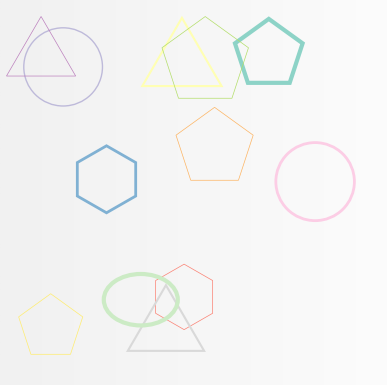[{"shape": "pentagon", "thickness": 3, "radius": 0.46, "center": [0.694, 0.859]}, {"shape": "triangle", "thickness": 1.5, "radius": 0.59, "center": [0.469, 0.836]}, {"shape": "circle", "thickness": 1, "radius": 0.51, "center": [0.163, 0.826]}, {"shape": "hexagon", "thickness": 0.5, "radius": 0.43, "center": [0.475, 0.229]}, {"shape": "hexagon", "thickness": 2, "radius": 0.43, "center": [0.275, 0.534]}, {"shape": "pentagon", "thickness": 0.5, "radius": 0.52, "center": [0.554, 0.616]}, {"shape": "pentagon", "thickness": 0.5, "radius": 0.59, "center": [0.53, 0.84]}, {"shape": "circle", "thickness": 2, "radius": 0.51, "center": [0.813, 0.528]}, {"shape": "triangle", "thickness": 1.5, "radius": 0.57, "center": [0.428, 0.146]}, {"shape": "triangle", "thickness": 0.5, "radius": 0.52, "center": [0.106, 0.854]}, {"shape": "oval", "thickness": 3, "radius": 0.48, "center": [0.363, 0.222]}, {"shape": "pentagon", "thickness": 0.5, "radius": 0.43, "center": [0.131, 0.15]}]